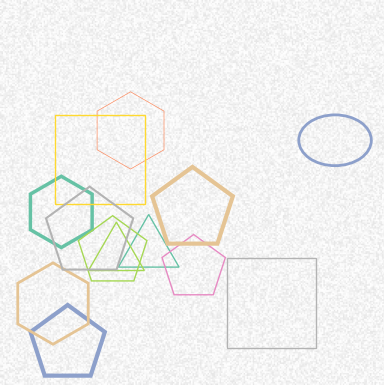[{"shape": "hexagon", "thickness": 2.5, "radius": 0.46, "center": [0.159, 0.45]}, {"shape": "triangle", "thickness": 1, "radius": 0.46, "center": [0.386, 0.352]}, {"shape": "hexagon", "thickness": 0.5, "radius": 0.5, "center": [0.339, 0.661]}, {"shape": "pentagon", "thickness": 3, "radius": 0.51, "center": [0.176, 0.106]}, {"shape": "oval", "thickness": 2, "radius": 0.47, "center": [0.87, 0.636]}, {"shape": "pentagon", "thickness": 1, "radius": 0.43, "center": [0.503, 0.304]}, {"shape": "triangle", "thickness": 1, "radius": 0.42, "center": [0.302, 0.339]}, {"shape": "pentagon", "thickness": 1, "radius": 0.47, "center": [0.293, 0.346]}, {"shape": "square", "thickness": 1, "radius": 0.58, "center": [0.259, 0.586]}, {"shape": "pentagon", "thickness": 3, "radius": 0.55, "center": [0.5, 0.456]}, {"shape": "hexagon", "thickness": 2, "radius": 0.53, "center": [0.138, 0.212]}, {"shape": "pentagon", "thickness": 1.5, "radius": 0.6, "center": [0.233, 0.396]}, {"shape": "square", "thickness": 1, "radius": 0.58, "center": [0.705, 0.213]}]